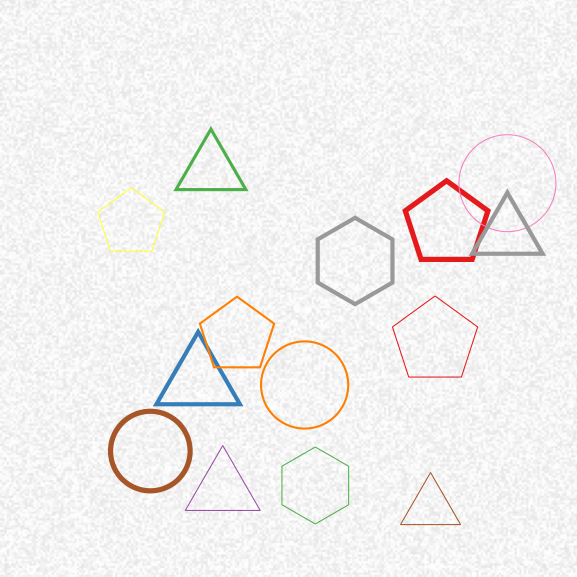[{"shape": "pentagon", "thickness": 0.5, "radius": 0.39, "center": [0.753, 0.409]}, {"shape": "pentagon", "thickness": 2.5, "radius": 0.38, "center": [0.773, 0.611]}, {"shape": "triangle", "thickness": 2, "radius": 0.42, "center": [0.343, 0.341]}, {"shape": "hexagon", "thickness": 0.5, "radius": 0.33, "center": [0.546, 0.158]}, {"shape": "triangle", "thickness": 1.5, "radius": 0.35, "center": [0.365, 0.706]}, {"shape": "triangle", "thickness": 0.5, "radius": 0.37, "center": [0.386, 0.153]}, {"shape": "pentagon", "thickness": 1, "radius": 0.34, "center": [0.41, 0.418]}, {"shape": "circle", "thickness": 1, "radius": 0.38, "center": [0.528, 0.333]}, {"shape": "pentagon", "thickness": 0.5, "radius": 0.3, "center": [0.227, 0.613]}, {"shape": "triangle", "thickness": 0.5, "radius": 0.3, "center": [0.746, 0.121]}, {"shape": "circle", "thickness": 2.5, "radius": 0.34, "center": [0.26, 0.218]}, {"shape": "circle", "thickness": 0.5, "radius": 0.42, "center": [0.879, 0.682]}, {"shape": "hexagon", "thickness": 2, "radius": 0.37, "center": [0.615, 0.547]}, {"shape": "triangle", "thickness": 2, "radius": 0.35, "center": [0.879, 0.595]}]